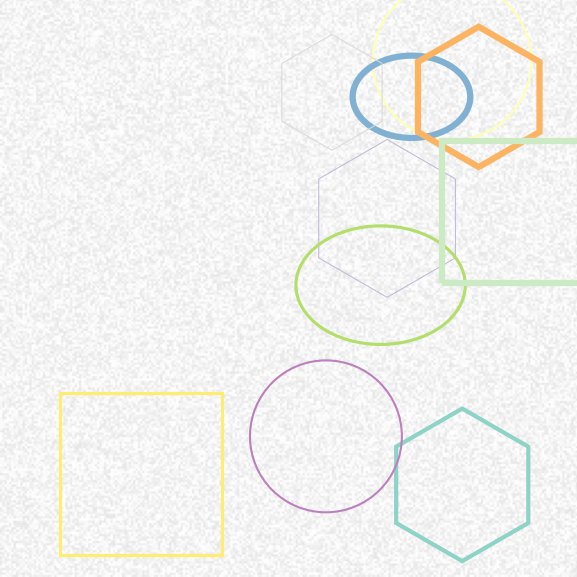[{"shape": "hexagon", "thickness": 2, "radius": 0.66, "center": [0.8, 0.16]}, {"shape": "circle", "thickness": 1, "radius": 0.69, "center": [0.783, 0.894]}, {"shape": "hexagon", "thickness": 0.5, "radius": 0.68, "center": [0.67, 0.621]}, {"shape": "oval", "thickness": 3, "radius": 0.51, "center": [0.712, 0.832]}, {"shape": "hexagon", "thickness": 3, "radius": 0.61, "center": [0.829, 0.831]}, {"shape": "oval", "thickness": 1.5, "radius": 0.73, "center": [0.659, 0.505]}, {"shape": "hexagon", "thickness": 0.5, "radius": 0.5, "center": [0.575, 0.839]}, {"shape": "circle", "thickness": 1, "radius": 0.66, "center": [0.564, 0.244]}, {"shape": "square", "thickness": 3, "radius": 0.61, "center": [0.889, 0.632]}, {"shape": "square", "thickness": 1.5, "radius": 0.7, "center": [0.245, 0.178]}]